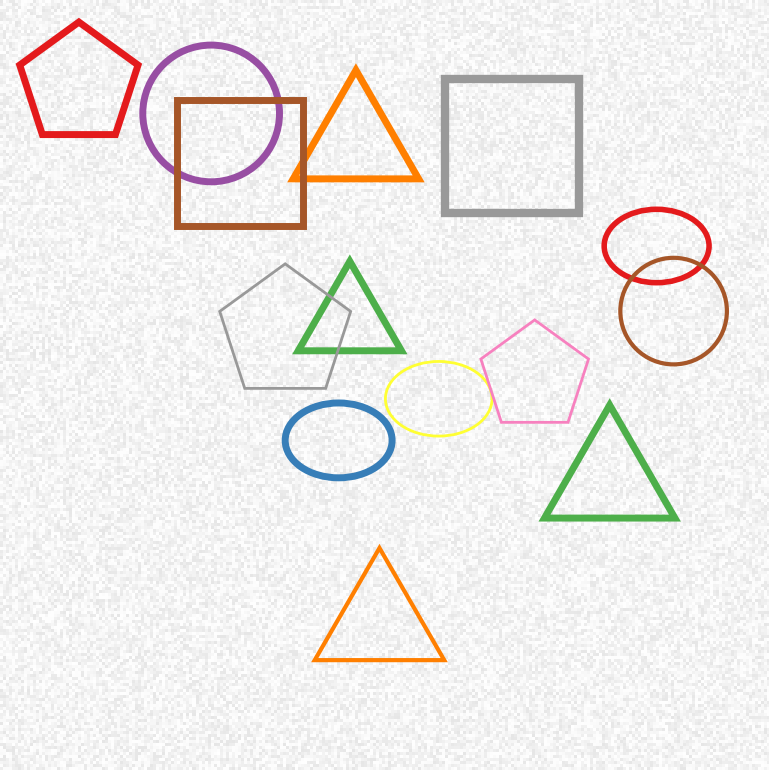[{"shape": "pentagon", "thickness": 2.5, "radius": 0.4, "center": [0.102, 0.891]}, {"shape": "oval", "thickness": 2, "radius": 0.34, "center": [0.853, 0.681]}, {"shape": "oval", "thickness": 2.5, "radius": 0.35, "center": [0.44, 0.428]}, {"shape": "triangle", "thickness": 2.5, "radius": 0.49, "center": [0.792, 0.376]}, {"shape": "triangle", "thickness": 2.5, "radius": 0.39, "center": [0.454, 0.583]}, {"shape": "circle", "thickness": 2.5, "radius": 0.44, "center": [0.274, 0.853]}, {"shape": "triangle", "thickness": 1.5, "radius": 0.49, "center": [0.493, 0.191]}, {"shape": "triangle", "thickness": 2.5, "radius": 0.47, "center": [0.462, 0.815]}, {"shape": "oval", "thickness": 1, "radius": 0.35, "center": [0.57, 0.482]}, {"shape": "circle", "thickness": 1.5, "radius": 0.35, "center": [0.875, 0.596]}, {"shape": "square", "thickness": 2.5, "radius": 0.41, "center": [0.312, 0.788]}, {"shape": "pentagon", "thickness": 1, "radius": 0.37, "center": [0.694, 0.511]}, {"shape": "square", "thickness": 3, "radius": 0.43, "center": [0.665, 0.81]}, {"shape": "pentagon", "thickness": 1, "radius": 0.45, "center": [0.37, 0.568]}]